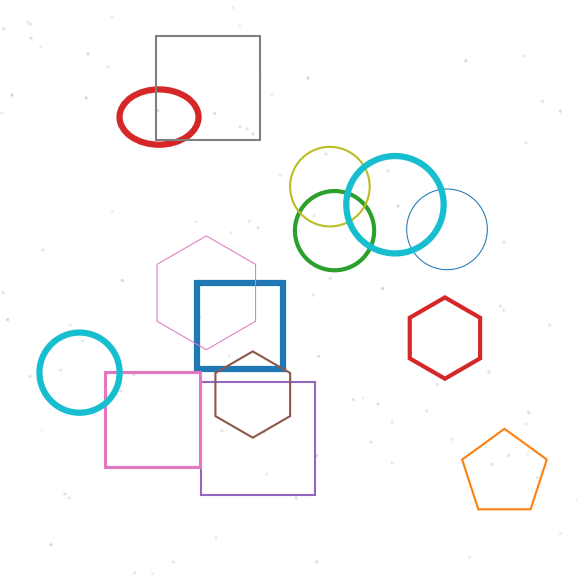[{"shape": "square", "thickness": 3, "radius": 0.37, "center": [0.415, 0.434]}, {"shape": "circle", "thickness": 0.5, "radius": 0.35, "center": [0.774, 0.602]}, {"shape": "pentagon", "thickness": 1, "radius": 0.39, "center": [0.874, 0.18]}, {"shape": "circle", "thickness": 2, "radius": 0.34, "center": [0.579, 0.6]}, {"shape": "hexagon", "thickness": 2, "radius": 0.35, "center": [0.77, 0.414]}, {"shape": "oval", "thickness": 3, "radius": 0.34, "center": [0.275, 0.796]}, {"shape": "square", "thickness": 1, "radius": 0.49, "center": [0.447, 0.24]}, {"shape": "hexagon", "thickness": 1, "radius": 0.37, "center": [0.438, 0.316]}, {"shape": "square", "thickness": 1.5, "radius": 0.41, "center": [0.264, 0.273]}, {"shape": "hexagon", "thickness": 0.5, "radius": 0.49, "center": [0.357, 0.492]}, {"shape": "square", "thickness": 1, "radius": 0.45, "center": [0.36, 0.847]}, {"shape": "circle", "thickness": 1, "radius": 0.34, "center": [0.571, 0.676]}, {"shape": "circle", "thickness": 3, "radius": 0.42, "center": [0.684, 0.645]}, {"shape": "circle", "thickness": 3, "radius": 0.35, "center": [0.138, 0.354]}]